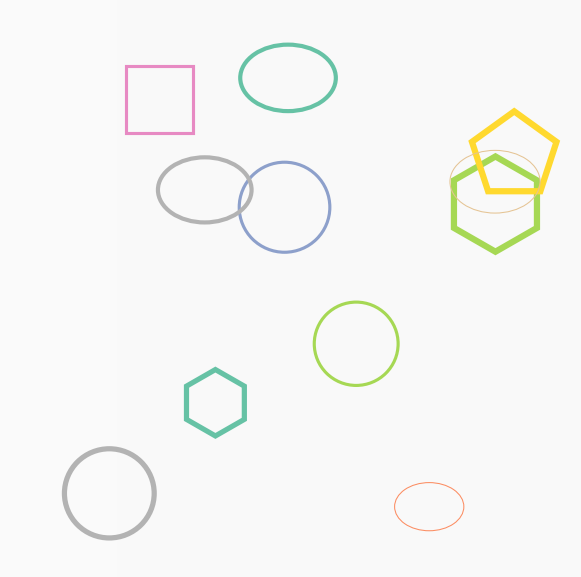[{"shape": "oval", "thickness": 2, "radius": 0.41, "center": [0.496, 0.864]}, {"shape": "hexagon", "thickness": 2.5, "radius": 0.29, "center": [0.371, 0.302]}, {"shape": "oval", "thickness": 0.5, "radius": 0.3, "center": [0.738, 0.122]}, {"shape": "circle", "thickness": 1.5, "radius": 0.39, "center": [0.49, 0.64]}, {"shape": "square", "thickness": 1.5, "radius": 0.29, "center": [0.274, 0.827]}, {"shape": "hexagon", "thickness": 3, "radius": 0.41, "center": [0.852, 0.646]}, {"shape": "circle", "thickness": 1.5, "radius": 0.36, "center": [0.613, 0.404]}, {"shape": "pentagon", "thickness": 3, "radius": 0.38, "center": [0.885, 0.73]}, {"shape": "oval", "thickness": 0.5, "radius": 0.39, "center": [0.852, 0.684]}, {"shape": "circle", "thickness": 2.5, "radius": 0.39, "center": [0.188, 0.145]}, {"shape": "oval", "thickness": 2, "radius": 0.4, "center": [0.352, 0.67]}]